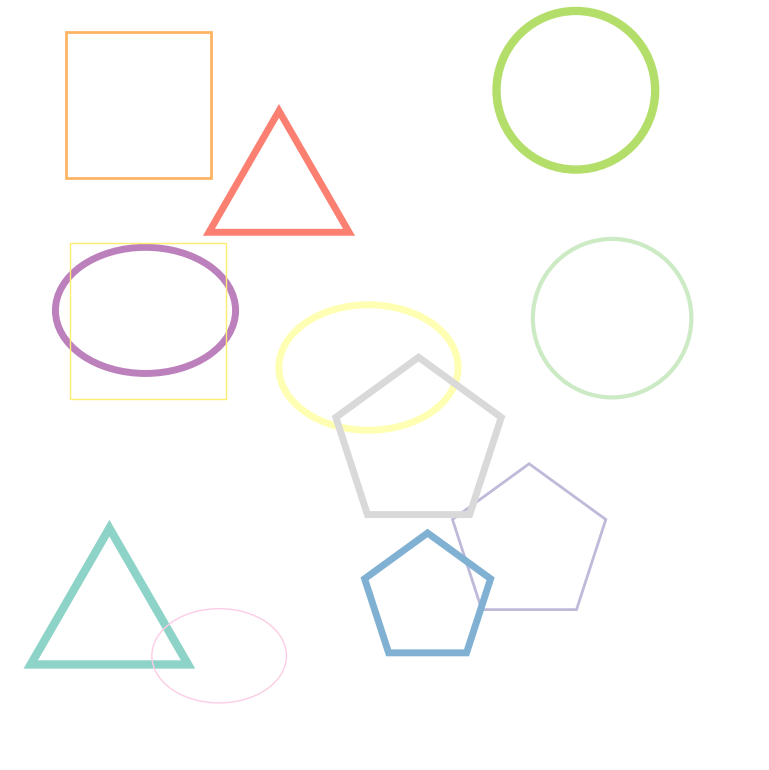[{"shape": "triangle", "thickness": 3, "radius": 0.59, "center": [0.142, 0.196]}, {"shape": "oval", "thickness": 2.5, "radius": 0.58, "center": [0.479, 0.523]}, {"shape": "pentagon", "thickness": 1, "radius": 0.52, "center": [0.687, 0.293]}, {"shape": "triangle", "thickness": 2.5, "radius": 0.53, "center": [0.362, 0.751]}, {"shape": "pentagon", "thickness": 2.5, "radius": 0.43, "center": [0.555, 0.222]}, {"shape": "square", "thickness": 1, "radius": 0.47, "center": [0.18, 0.864]}, {"shape": "circle", "thickness": 3, "radius": 0.52, "center": [0.748, 0.883]}, {"shape": "oval", "thickness": 0.5, "radius": 0.44, "center": [0.285, 0.148]}, {"shape": "pentagon", "thickness": 2.5, "radius": 0.56, "center": [0.544, 0.423]}, {"shape": "oval", "thickness": 2.5, "radius": 0.58, "center": [0.189, 0.597]}, {"shape": "circle", "thickness": 1.5, "radius": 0.51, "center": [0.795, 0.587]}, {"shape": "square", "thickness": 0.5, "radius": 0.51, "center": [0.192, 0.583]}]